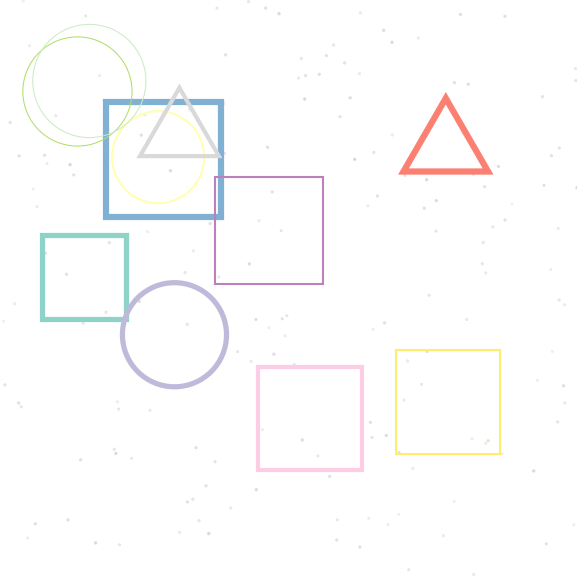[{"shape": "square", "thickness": 2.5, "radius": 0.36, "center": [0.145, 0.519]}, {"shape": "circle", "thickness": 1, "radius": 0.4, "center": [0.274, 0.727]}, {"shape": "circle", "thickness": 2.5, "radius": 0.45, "center": [0.302, 0.42]}, {"shape": "triangle", "thickness": 3, "radius": 0.42, "center": [0.772, 0.744]}, {"shape": "square", "thickness": 3, "radius": 0.5, "center": [0.283, 0.722]}, {"shape": "circle", "thickness": 0.5, "radius": 0.47, "center": [0.134, 0.841]}, {"shape": "square", "thickness": 2, "radius": 0.45, "center": [0.537, 0.274]}, {"shape": "triangle", "thickness": 2, "radius": 0.39, "center": [0.311, 0.768]}, {"shape": "square", "thickness": 1, "radius": 0.47, "center": [0.466, 0.6]}, {"shape": "circle", "thickness": 0.5, "radius": 0.49, "center": [0.155, 0.859]}, {"shape": "square", "thickness": 1, "radius": 0.45, "center": [0.776, 0.303]}]